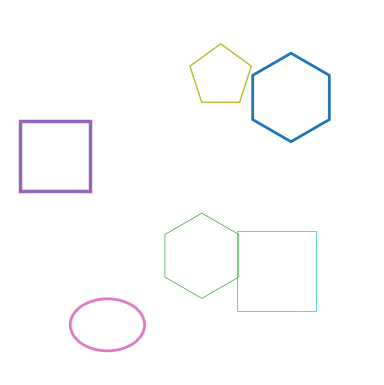[{"shape": "hexagon", "thickness": 2, "radius": 0.57, "center": [0.756, 0.747]}, {"shape": "hexagon", "thickness": 0.5, "radius": 0.55, "center": [0.524, 0.336]}, {"shape": "square", "thickness": 2.5, "radius": 0.46, "center": [0.143, 0.594]}, {"shape": "oval", "thickness": 2, "radius": 0.48, "center": [0.279, 0.156]}, {"shape": "pentagon", "thickness": 1, "radius": 0.42, "center": [0.573, 0.802]}, {"shape": "square", "thickness": 0.5, "radius": 0.52, "center": [0.718, 0.296]}]